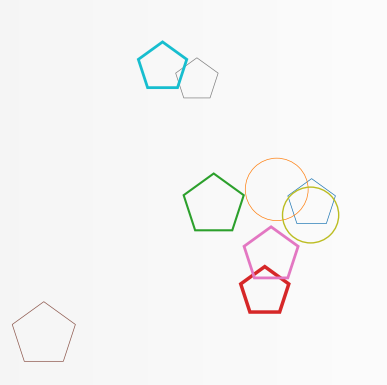[{"shape": "pentagon", "thickness": 0.5, "radius": 0.32, "center": [0.804, 0.471]}, {"shape": "circle", "thickness": 0.5, "radius": 0.41, "center": [0.714, 0.508]}, {"shape": "pentagon", "thickness": 1.5, "radius": 0.41, "center": [0.551, 0.468]}, {"shape": "pentagon", "thickness": 2.5, "radius": 0.33, "center": [0.683, 0.242]}, {"shape": "pentagon", "thickness": 0.5, "radius": 0.43, "center": [0.113, 0.131]}, {"shape": "pentagon", "thickness": 2, "radius": 0.37, "center": [0.7, 0.338]}, {"shape": "pentagon", "thickness": 0.5, "radius": 0.29, "center": [0.508, 0.792]}, {"shape": "circle", "thickness": 1, "radius": 0.36, "center": [0.802, 0.442]}, {"shape": "pentagon", "thickness": 2, "radius": 0.33, "center": [0.42, 0.825]}]